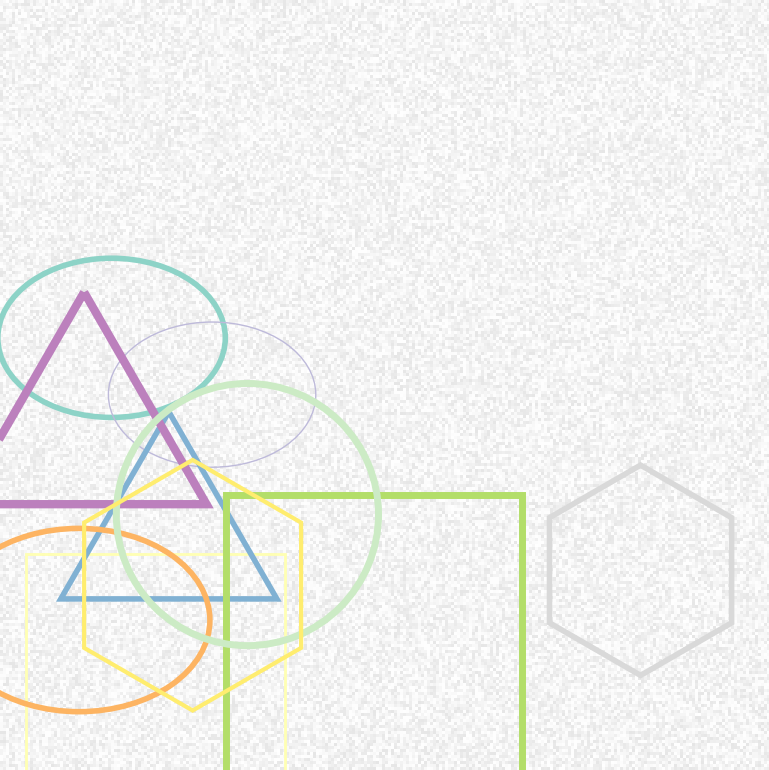[{"shape": "oval", "thickness": 2, "radius": 0.74, "center": [0.145, 0.561]}, {"shape": "square", "thickness": 1, "radius": 0.84, "center": [0.202, 0.111]}, {"shape": "oval", "thickness": 0.5, "radius": 0.67, "center": [0.275, 0.487]}, {"shape": "triangle", "thickness": 2, "radius": 0.81, "center": [0.219, 0.303]}, {"shape": "oval", "thickness": 2, "radius": 0.85, "center": [0.103, 0.195]}, {"shape": "square", "thickness": 2.5, "radius": 0.96, "center": [0.486, 0.165]}, {"shape": "hexagon", "thickness": 2, "radius": 0.68, "center": [0.832, 0.259]}, {"shape": "triangle", "thickness": 3, "radius": 0.92, "center": [0.109, 0.437]}, {"shape": "circle", "thickness": 2.5, "radius": 0.85, "center": [0.321, 0.332]}, {"shape": "hexagon", "thickness": 1.5, "radius": 0.81, "center": [0.25, 0.24]}]